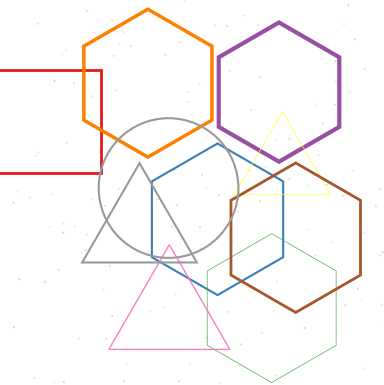[{"shape": "square", "thickness": 2, "radius": 0.67, "center": [0.127, 0.685]}, {"shape": "hexagon", "thickness": 1.5, "radius": 0.98, "center": [0.565, 0.43]}, {"shape": "hexagon", "thickness": 0.5, "radius": 0.97, "center": [0.706, 0.2]}, {"shape": "hexagon", "thickness": 3, "radius": 0.9, "center": [0.725, 0.761]}, {"shape": "hexagon", "thickness": 2.5, "radius": 0.96, "center": [0.384, 0.784]}, {"shape": "triangle", "thickness": 0.5, "radius": 0.72, "center": [0.734, 0.567]}, {"shape": "hexagon", "thickness": 2, "radius": 0.97, "center": [0.768, 0.383]}, {"shape": "triangle", "thickness": 1, "radius": 0.91, "center": [0.44, 0.183]}, {"shape": "circle", "thickness": 1.5, "radius": 0.91, "center": [0.438, 0.512]}, {"shape": "triangle", "thickness": 1.5, "radius": 0.86, "center": [0.362, 0.404]}]